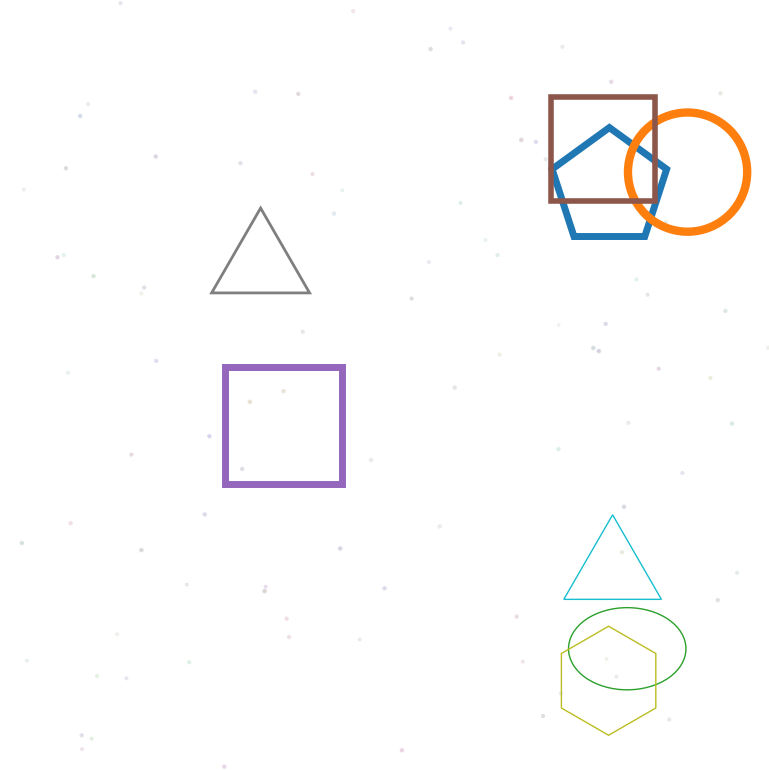[{"shape": "pentagon", "thickness": 2.5, "radius": 0.39, "center": [0.791, 0.756]}, {"shape": "circle", "thickness": 3, "radius": 0.39, "center": [0.893, 0.776]}, {"shape": "oval", "thickness": 0.5, "radius": 0.38, "center": [0.815, 0.157]}, {"shape": "square", "thickness": 2.5, "radius": 0.38, "center": [0.368, 0.447]}, {"shape": "square", "thickness": 2, "radius": 0.34, "center": [0.783, 0.807]}, {"shape": "triangle", "thickness": 1, "radius": 0.37, "center": [0.338, 0.656]}, {"shape": "hexagon", "thickness": 0.5, "radius": 0.35, "center": [0.79, 0.116]}, {"shape": "triangle", "thickness": 0.5, "radius": 0.37, "center": [0.796, 0.258]}]